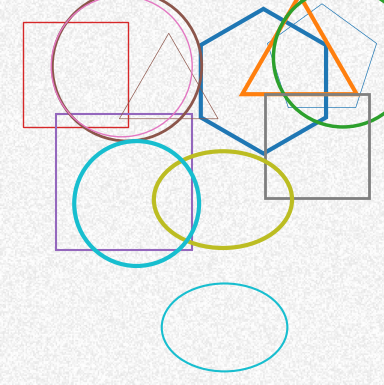[{"shape": "hexagon", "thickness": 3, "radius": 0.94, "center": [0.684, 0.789]}, {"shape": "pentagon", "thickness": 0.5, "radius": 0.75, "center": [0.836, 0.841]}, {"shape": "triangle", "thickness": 3, "radius": 0.86, "center": [0.778, 0.841]}, {"shape": "circle", "thickness": 2.5, "radius": 0.9, "center": [0.891, 0.851]}, {"shape": "square", "thickness": 1, "radius": 0.68, "center": [0.196, 0.807]}, {"shape": "square", "thickness": 1.5, "radius": 0.88, "center": [0.321, 0.528]}, {"shape": "triangle", "thickness": 0.5, "radius": 0.74, "center": [0.438, 0.766]}, {"shape": "circle", "thickness": 2, "radius": 0.97, "center": [0.33, 0.828]}, {"shape": "circle", "thickness": 1, "radius": 0.92, "center": [0.316, 0.828]}, {"shape": "square", "thickness": 2, "radius": 0.68, "center": [0.824, 0.621]}, {"shape": "oval", "thickness": 3, "radius": 0.9, "center": [0.579, 0.482]}, {"shape": "oval", "thickness": 1.5, "radius": 0.82, "center": [0.583, 0.15]}, {"shape": "circle", "thickness": 3, "radius": 0.81, "center": [0.355, 0.471]}]